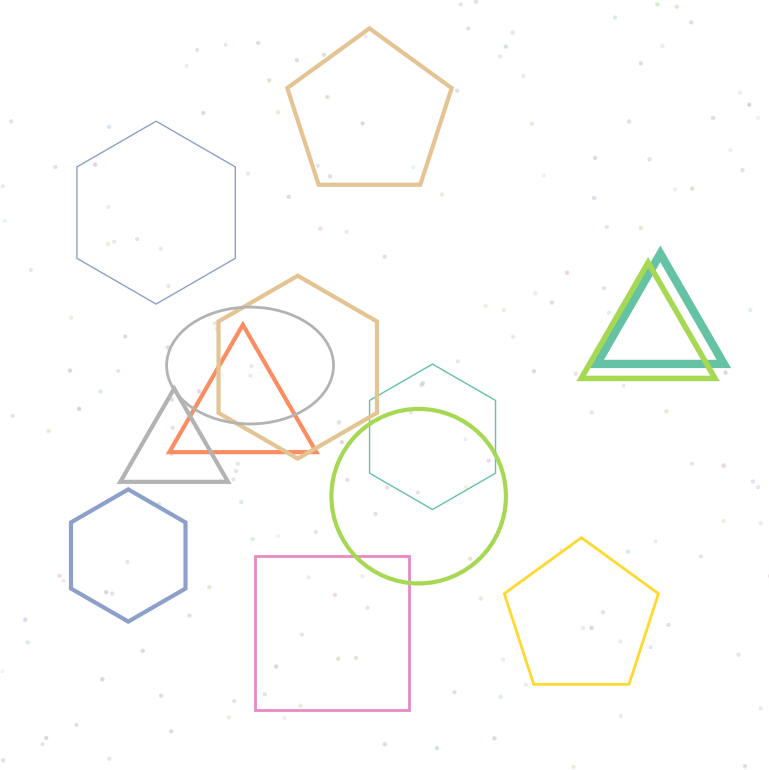[{"shape": "hexagon", "thickness": 0.5, "radius": 0.47, "center": [0.562, 0.433]}, {"shape": "triangle", "thickness": 3, "radius": 0.48, "center": [0.858, 0.575]}, {"shape": "triangle", "thickness": 1.5, "radius": 0.55, "center": [0.315, 0.468]}, {"shape": "hexagon", "thickness": 1.5, "radius": 0.43, "center": [0.167, 0.279]}, {"shape": "hexagon", "thickness": 0.5, "radius": 0.59, "center": [0.203, 0.724]}, {"shape": "square", "thickness": 1, "radius": 0.5, "center": [0.431, 0.178]}, {"shape": "triangle", "thickness": 2, "radius": 0.5, "center": [0.842, 0.559]}, {"shape": "circle", "thickness": 1.5, "radius": 0.57, "center": [0.544, 0.356]}, {"shape": "pentagon", "thickness": 1, "radius": 0.53, "center": [0.755, 0.196]}, {"shape": "hexagon", "thickness": 1.5, "radius": 0.59, "center": [0.387, 0.523]}, {"shape": "pentagon", "thickness": 1.5, "radius": 0.56, "center": [0.48, 0.851]}, {"shape": "triangle", "thickness": 1.5, "radius": 0.4, "center": [0.226, 0.415]}, {"shape": "oval", "thickness": 1, "radius": 0.54, "center": [0.325, 0.525]}]